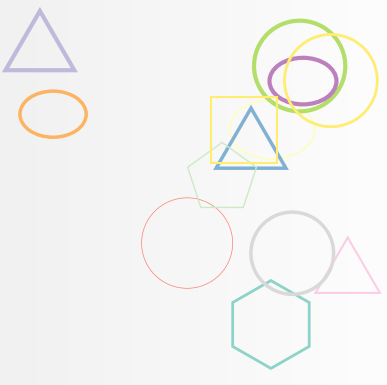[{"shape": "hexagon", "thickness": 2, "radius": 0.57, "center": [0.699, 0.157]}, {"shape": "oval", "thickness": 1, "radius": 0.55, "center": [0.702, 0.664]}, {"shape": "triangle", "thickness": 3, "radius": 0.51, "center": [0.103, 0.869]}, {"shape": "circle", "thickness": 0.5, "radius": 0.59, "center": [0.483, 0.369]}, {"shape": "triangle", "thickness": 2.5, "radius": 0.52, "center": [0.648, 0.615]}, {"shape": "oval", "thickness": 2.5, "radius": 0.43, "center": [0.137, 0.703]}, {"shape": "circle", "thickness": 3, "radius": 0.59, "center": [0.773, 0.828]}, {"shape": "triangle", "thickness": 1.5, "radius": 0.48, "center": [0.897, 0.287]}, {"shape": "circle", "thickness": 2.5, "radius": 0.53, "center": [0.754, 0.342]}, {"shape": "oval", "thickness": 3, "radius": 0.43, "center": [0.782, 0.789]}, {"shape": "pentagon", "thickness": 1, "radius": 0.47, "center": [0.573, 0.537]}, {"shape": "circle", "thickness": 2, "radius": 0.6, "center": [0.854, 0.791]}, {"shape": "square", "thickness": 1.5, "radius": 0.42, "center": [0.63, 0.662]}]